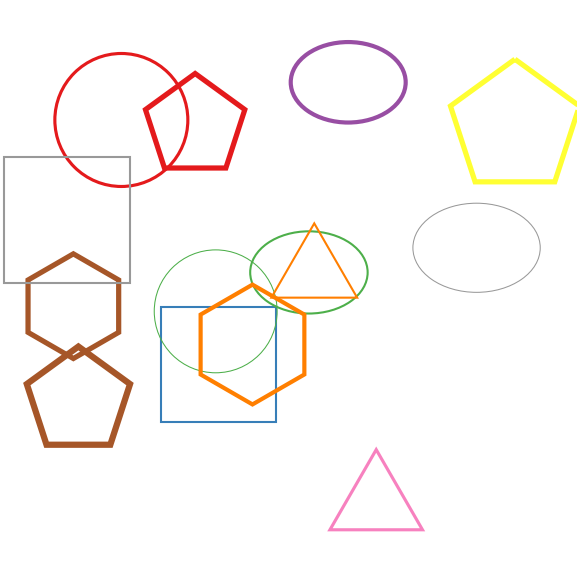[{"shape": "circle", "thickness": 1.5, "radius": 0.58, "center": [0.21, 0.791]}, {"shape": "pentagon", "thickness": 2.5, "radius": 0.45, "center": [0.338, 0.781]}, {"shape": "square", "thickness": 1, "radius": 0.5, "center": [0.378, 0.368]}, {"shape": "circle", "thickness": 0.5, "radius": 0.53, "center": [0.373, 0.46]}, {"shape": "oval", "thickness": 1, "radius": 0.51, "center": [0.535, 0.527]}, {"shape": "oval", "thickness": 2, "radius": 0.5, "center": [0.603, 0.857]}, {"shape": "hexagon", "thickness": 2, "radius": 0.52, "center": [0.437, 0.403]}, {"shape": "triangle", "thickness": 1, "radius": 0.43, "center": [0.544, 0.527]}, {"shape": "pentagon", "thickness": 2.5, "radius": 0.59, "center": [0.892, 0.779]}, {"shape": "pentagon", "thickness": 3, "radius": 0.47, "center": [0.136, 0.305]}, {"shape": "hexagon", "thickness": 2.5, "radius": 0.45, "center": [0.127, 0.469]}, {"shape": "triangle", "thickness": 1.5, "radius": 0.46, "center": [0.651, 0.128]}, {"shape": "square", "thickness": 1, "radius": 0.54, "center": [0.116, 0.618]}, {"shape": "oval", "thickness": 0.5, "radius": 0.55, "center": [0.825, 0.57]}]